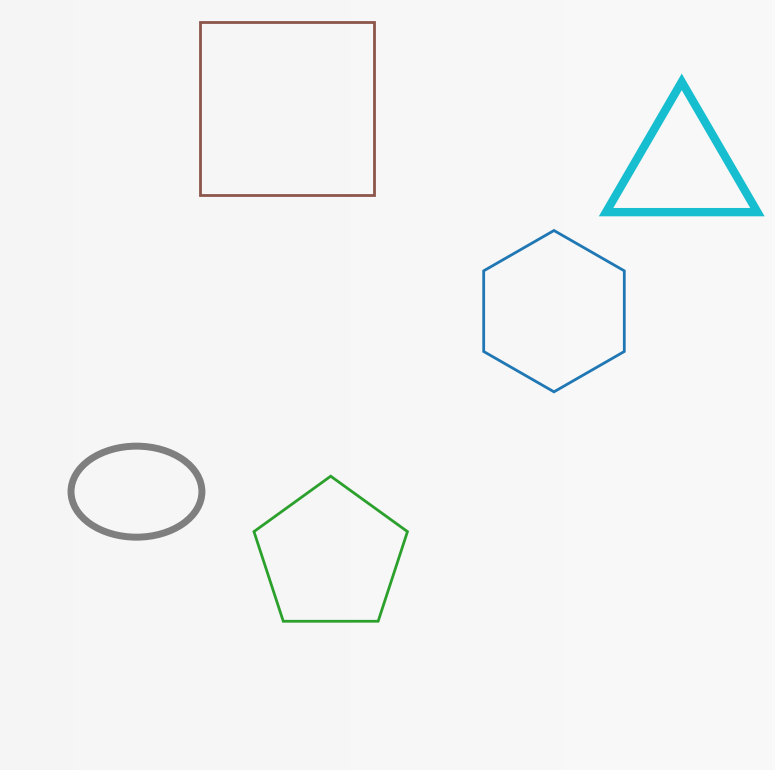[{"shape": "hexagon", "thickness": 1, "radius": 0.52, "center": [0.715, 0.596]}, {"shape": "pentagon", "thickness": 1, "radius": 0.52, "center": [0.427, 0.277]}, {"shape": "square", "thickness": 1, "radius": 0.56, "center": [0.371, 0.859]}, {"shape": "oval", "thickness": 2.5, "radius": 0.42, "center": [0.176, 0.361]}, {"shape": "triangle", "thickness": 3, "radius": 0.56, "center": [0.88, 0.781]}]